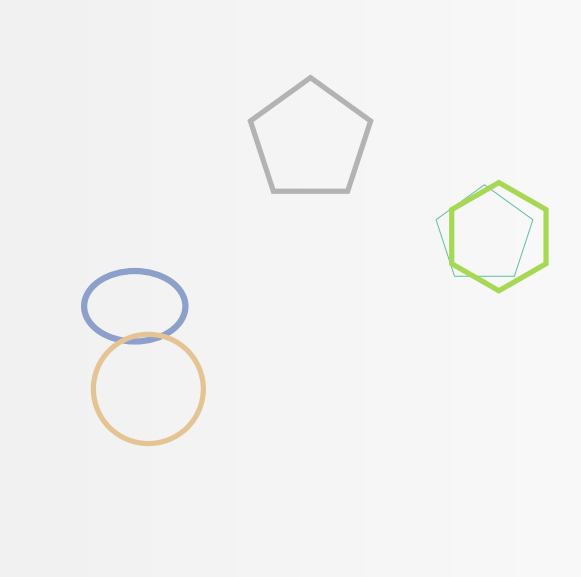[{"shape": "pentagon", "thickness": 0.5, "radius": 0.44, "center": [0.833, 0.592]}, {"shape": "oval", "thickness": 3, "radius": 0.44, "center": [0.232, 0.469]}, {"shape": "hexagon", "thickness": 2.5, "radius": 0.47, "center": [0.858, 0.589]}, {"shape": "circle", "thickness": 2.5, "radius": 0.47, "center": [0.255, 0.326]}, {"shape": "pentagon", "thickness": 2.5, "radius": 0.54, "center": [0.534, 0.756]}]